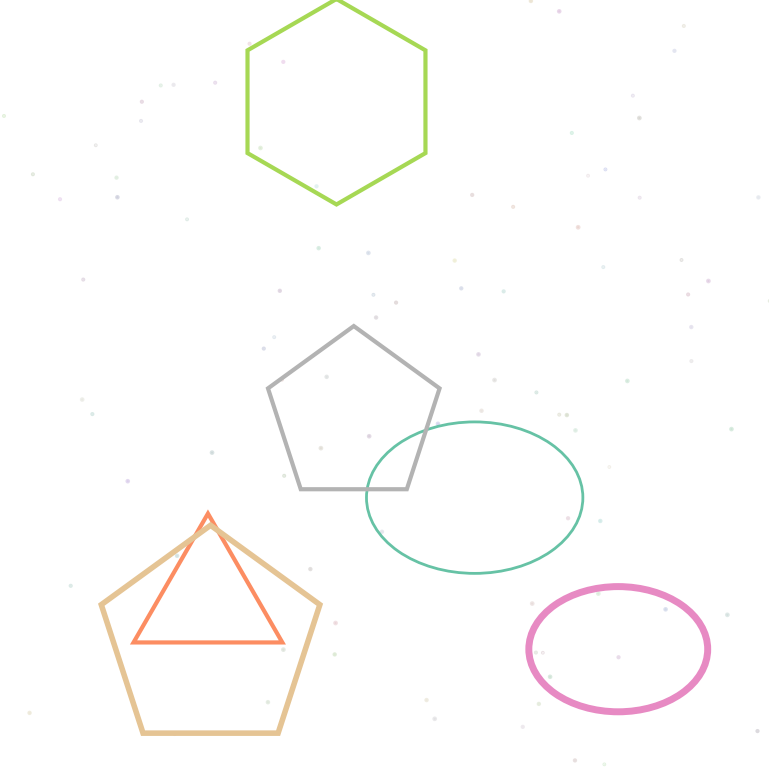[{"shape": "oval", "thickness": 1, "radius": 0.7, "center": [0.616, 0.354]}, {"shape": "triangle", "thickness": 1.5, "radius": 0.56, "center": [0.27, 0.221]}, {"shape": "oval", "thickness": 2.5, "radius": 0.58, "center": [0.803, 0.157]}, {"shape": "hexagon", "thickness": 1.5, "radius": 0.67, "center": [0.437, 0.868]}, {"shape": "pentagon", "thickness": 2, "radius": 0.75, "center": [0.273, 0.169]}, {"shape": "pentagon", "thickness": 1.5, "radius": 0.59, "center": [0.459, 0.459]}]